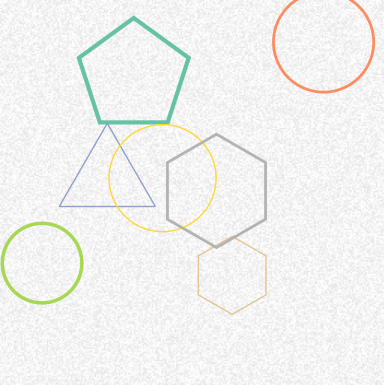[{"shape": "pentagon", "thickness": 3, "radius": 0.75, "center": [0.347, 0.803]}, {"shape": "circle", "thickness": 2, "radius": 0.65, "center": [0.84, 0.891]}, {"shape": "triangle", "thickness": 1, "radius": 0.72, "center": [0.279, 0.536]}, {"shape": "circle", "thickness": 2.5, "radius": 0.52, "center": [0.109, 0.317]}, {"shape": "circle", "thickness": 1, "radius": 0.7, "center": [0.422, 0.537]}, {"shape": "hexagon", "thickness": 1, "radius": 0.51, "center": [0.603, 0.285]}, {"shape": "hexagon", "thickness": 2, "radius": 0.74, "center": [0.562, 0.504]}]